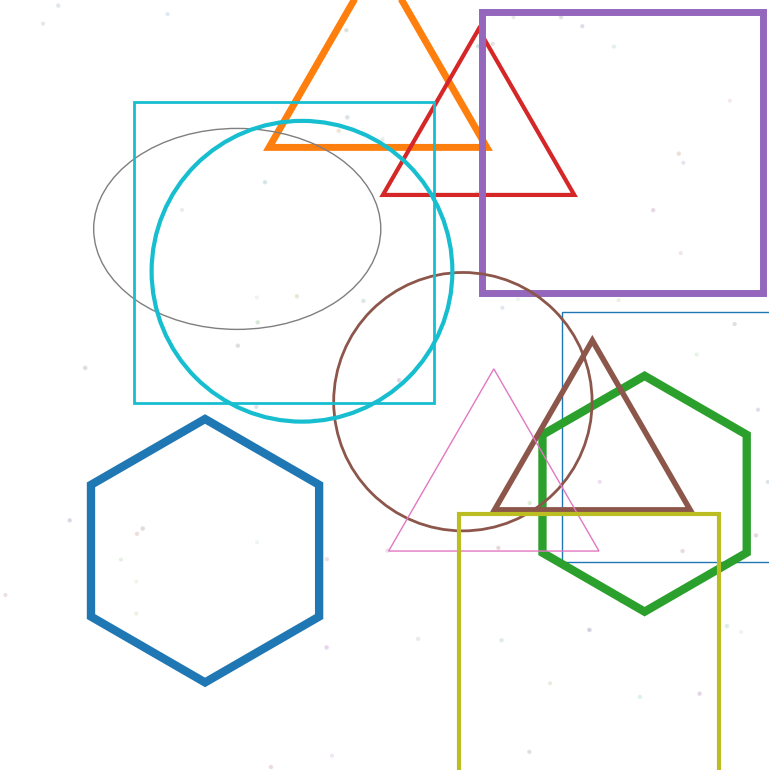[{"shape": "square", "thickness": 0.5, "radius": 0.81, "center": [0.892, 0.433]}, {"shape": "hexagon", "thickness": 3, "radius": 0.86, "center": [0.266, 0.285]}, {"shape": "triangle", "thickness": 2.5, "radius": 0.82, "center": [0.491, 0.89]}, {"shape": "hexagon", "thickness": 3, "radius": 0.77, "center": [0.837, 0.359]}, {"shape": "triangle", "thickness": 1.5, "radius": 0.72, "center": [0.622, 0.819]}, {"shape": "square", "thickness": 2.5, "radius": 0.91, "center": [0.808, 0.801]}, {"shape": "triangle", "thickness": 2, "radius": 0.73, "center": [0.769, 0.411]}, {"shape": "circle", "thickness": 1, "radius": 0.84, "center": [0.601, 0.478]}, {"shape": "triangle", "thickness": 0.5, "radius": 0.79, "center": [0.641, 0.363]}, {"shape": "oval", "thickness": 0.5, "radius": 0.93, "center": [0.308, 0.703]}, {"shape": "square", "thickness": 1.5, "radius": 0.84, "center": [0.765, 0.164]}, {"shape": "square", "thickness": 1, "radius": 0.97, "center": [0.369, 0.672]}, {"shape": "circle", "thickness": 1.5, "radius": 0.98, "center": [0.392, 0.648]}]